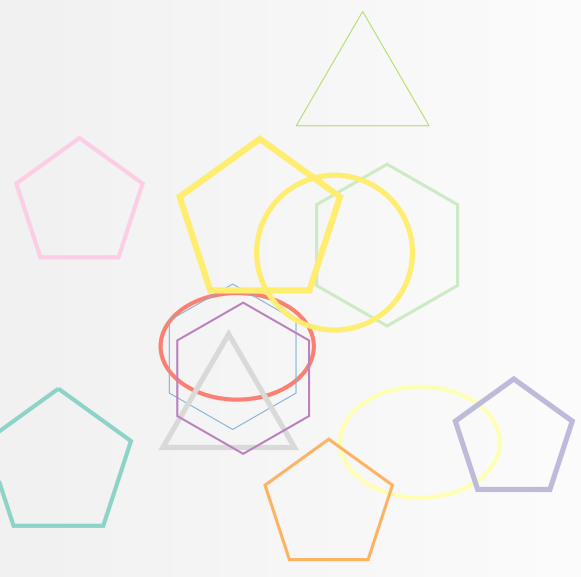[{"shape": "pentagon", "thickness": 2, "radius": 0.66, "center": [0.101, 0.195]}, {"shape": "oval", "thickness": 2, "radius": 0.69, "center": [0.723, 0.233]}, {"shape": "pentagon", "thickness": 2.5, "radius": 0.53, "center": [0.884, 0.237]}, {"shape": "oval", "thickness": 2, "radius": 0.66, "center": [0.408, 0.399]}, {"shape": "hexagon", "thickness": 0.5, "radius": 0.63, "center": [0.4, 0.381]}, {"shape": "pentagon", "thickness": 1.5, "radius": 0.58, "center": [0.566, 0.123]}, {"shape": "triangle", "thickness": 0.5, "radius": 0.66, "center": [0.624, 0.847]}, {"shape": "pentagon", "thickness": 2, "radius": 0.57, "center": [0.137, 0.646]}, {"shape": "triangle", "thickness": 2.5, "radius": 0.65, "center": [0.393, 0.29]}, {"shape": "hexagon", "thickness": 1, "radius": 0.65, "center": [0.418, 0.344]}, {"shape": "hexagon", "thickness": 1.5, "radius": 0.7, "center": [0.666, 0.575]}, {"shape": "circle", "thickness": 2.5, "radius": 0.67, "center": [0.576, 0.562]}, {"shape": "pentagon", "thickness": 3, "radius": 0.73, "center": [0.447, 0.614]}]